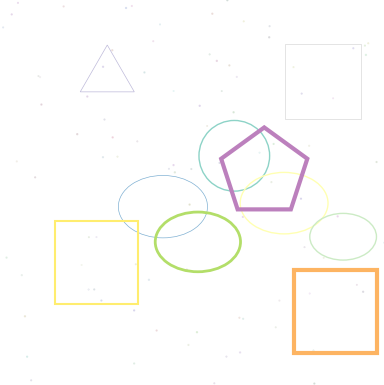[{"shape": "circle", "thickness": 1, "radius": 0.46, "center": [0.609, 0.595]}, {"shape": "oval", "thickness": 1, "radius": 0.57, "center": [0.738, 0.472]}, {"shape": "triangle", "thickness": 0.5, "radius": 0.41, "center": [0.279, 0.802]}, {"shape": "oval", "thickness": 0.5, "radius": 0.58, "center": [0.423, 0.463]}, {"shape": "square", "thickness": 3, "radius": 0.54, "center": [0.872, 0.191]}, {"shape": "oval", "thickness": 2, "radius": 0.55, "center": [0.514, 0.372]}, {"shape": "square", "thickness": 0.5, "radius": 0.49, "center": [0.839, 0.788]}, {"shape": "pentagon", "thickness": 3, "radius": 0.59, "center": [0.686, 0.551]}, {"shape": "oval", "thickness": 1, "radius": 0.43, "center": [0.891, 0.385]}, {"shape": "square", "thickness": 1.5, "radius": 0.54, "center": [0.251, 0.318]}]